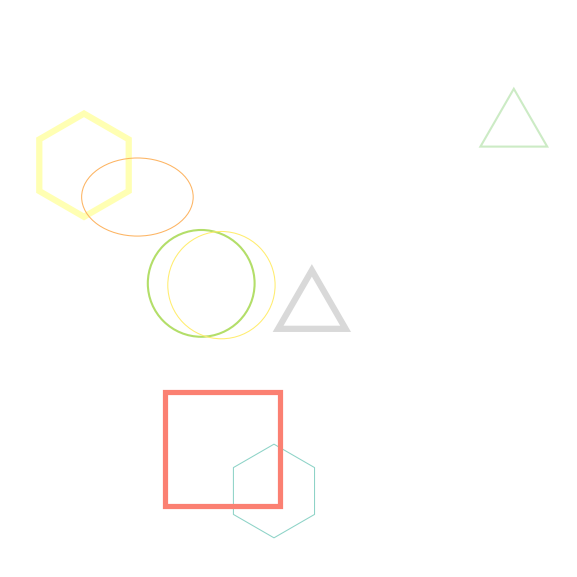[{"shape": "hexagon", "thickness": 0.5, "radius": 0.41, "center": [0.474, 0.149]}, {"shape": "hexagon", "thickness": 3, "radius": 0.45, "center": [0.145, 0.713]}, {"shape": "square", "thickness": 2.5, "radius": 0.5, "center": [0.385, 0.222]}, {"shape": "oval", "thickness": 0.5, "radius": 0.48, "center": [0.238, 0.658]}, {"shape": "circle", "thickness": 1, "radius": 0.46, "center": [0.348, 0.508]}, {"shape": "triangle", "thickness": 3, "radius": 0.34, "center": [0.54, 0.463]}, {"shape": "triangle", "thickness": 1, "radius": 0.33, "center": [0.89, 0.779]}, {"shape": "circle", "thickness": 0.5, "radius": 0.46, "center": [0.383, 0.505]}]